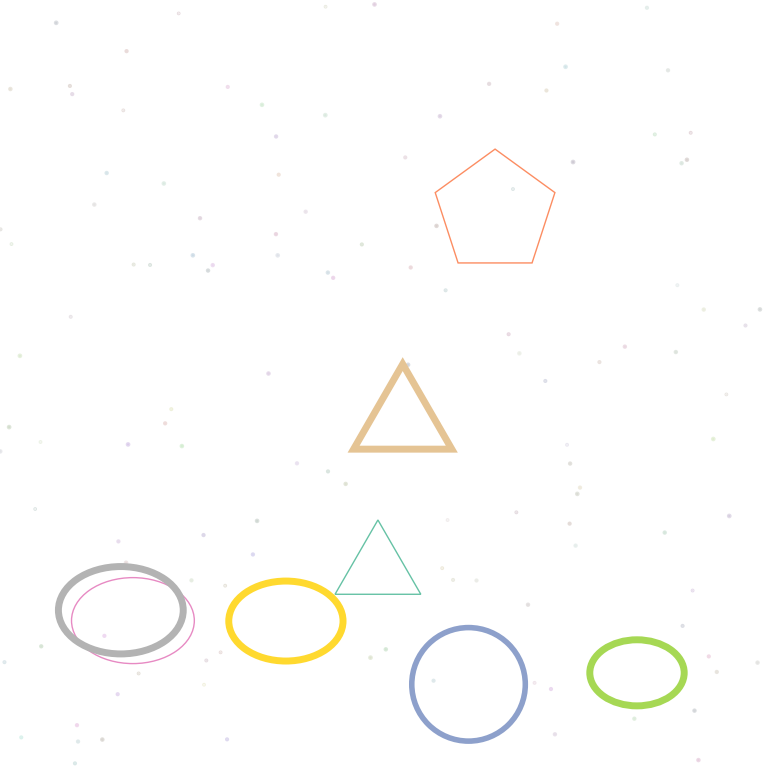[{"shape": "triangle", "thickness": 0.5, "radius": 0.32, "center": [0.491, 0.26]}, {"shape": "pentagon", "thickness": 0.5, "radius": 0.41, "center": [0.643, 0.725]}, {"shape": "circle", "thickness": 2, "radius": 0.37, "center": [0.608, 0.111]}, {"shape": "oval", "thickness": 0.5, "radius": 0.4, "center": [0.173, 0.194]}, {"shape": "oval", "thickness": 2.5, "radius": 0.31, "center": [0.827, 0.126]}, {"shape": "oval", "thickness": 2.5, "radius": 0.37, "center": [0.371, 0.193]}, {"shape": "triangle", "thickness": 2.5, "radius": 0.37, "center": [0.523, 0.453]}, {"shape": "oval", "thickness": 2.5, "radius": 0.41, "center": [0.157, 0.207]}]